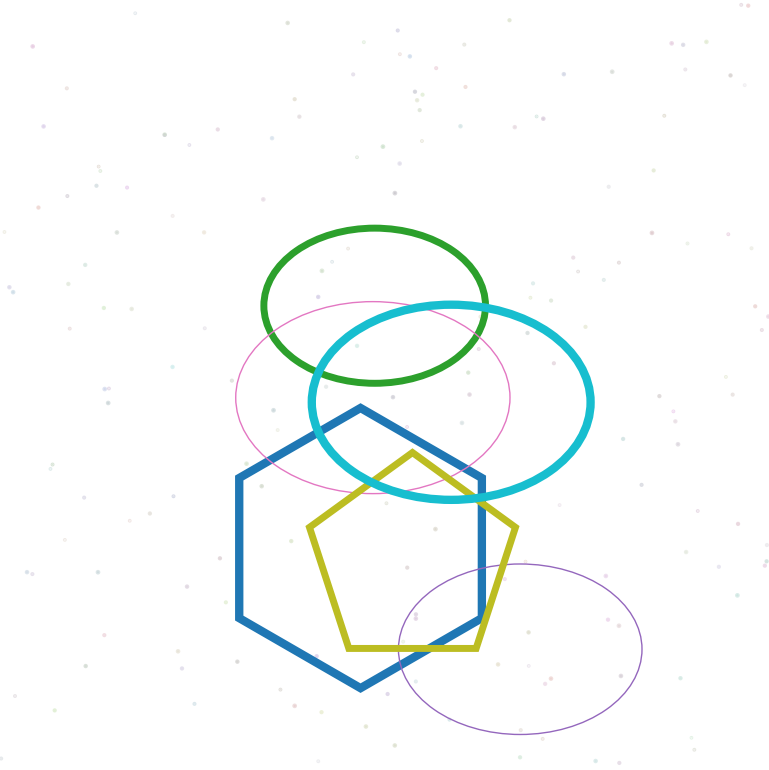[{"shape": "hexagon", "thickness": 3, "radius": 0.91, "center": [0.468, 0.288]}, {"shape": "oval", "thickness": 2.5, "radius": 0.72, "center": [0.487, 0.603]}, {"shape": "oval", "thickness": 0.5, "radius": 0.79, "center": [0.676, 0.157]}, {"shape": "oval", "thickness": 0.5, "radius": 0.89, "center": [0.484, 0.484]}, {"shape": "pentagon", "thickness": 2.5, "radius": 0.7, "center": [0.536, 0.272]}, {"shape": "oval", "thickness": 3, "radius": 0.91, "center": [0.586, 0.478]}]